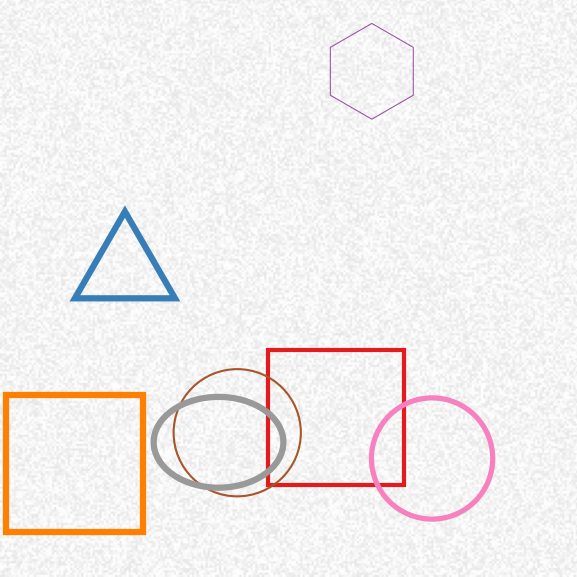[{"shape": "square", "thickness": 2, "radius": 0.59, "center": [0.582, 0.276]}, {"shape": "triangle", "thickness": 3, "radius": 0.5, "center": [0.216, 0.533]}, {"shape": "hexagon", "thickness": 0.5, "radius": 0.41, "center": [0.644, 0.876]}, {"shape": "square", "thickness": 3, "radius": 0.59, "center": [0.129, 0.196]}, {"shape": "circle", "thickness": 1, "radius": 0.55, "center": [0.411, 0.25]}, {"shape": "circle", "thickness": 2.5, "radius": 0.52, "center": [0.748, 0.205]}, {"shape": "oval", "thickness": 3, "radius": 0.56, "center": [0.378, 0.233]}]